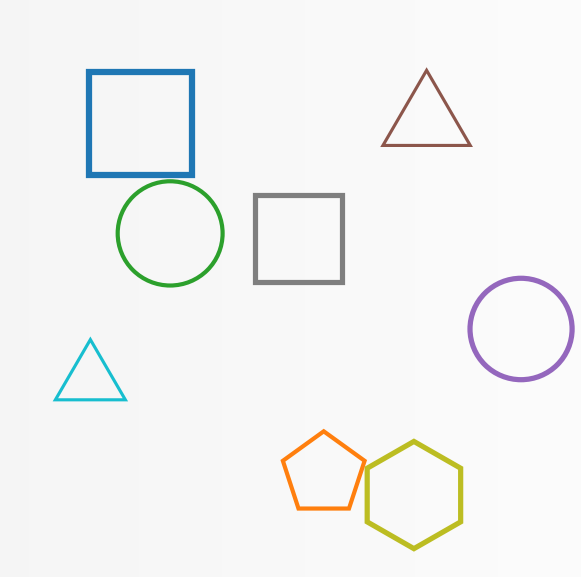[{"shape": "square", "thickness": 3, "radius": 0.44, "center": [0.242, 0.786]}, {"shape": "pentagon", "thickness": 2, "radius": 0.37, "center": [0.557, 0.178]}, {"shape": "circle", "thickness": 2, "radius": 0.45, "center": [0.293, 0.595]}, {"shape": "circle", "thickness": 2.5, "radius": 0.44, "center": [0.896, 0.429]}, {"shape": "triangle", "thickness": 1.5, "radius": 0.43, "center": [0.734, 0.791]}, {"shape": "square", "thickness": 2.5, "radius": 0.37, "center": [0.513, 0.586]}, {"shape": "hexagon", "thickness": 2.5, "radius": 0.46, "center": [0.712, 0.142]}, {"shape": "triangle", "thickness": 1.5, "radius": 0.35, "center": [0.155, 0.342]}]